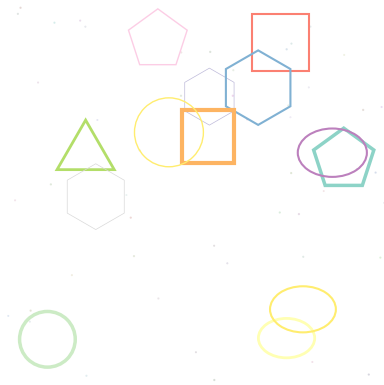[{"shape": "pentagon", "thickness": 2.5, "radius": 0.41, "center": [0.893, 0.585]}, {"shape": "oval", "thickness": 2, "radius": 0.37, "center": [0.744, 0.122]}, {"shape": "hexagon", "thickness": 0.5, "radius": 0.37, "center": [0.544, 0.749]}, {"shape": "square", "thickness": 1.5, "radius": 0.37, "center": [0.729, 0.89]}, {"shape": "hexagon", "thickness": 1.5, "radius": 0.48, "center": [0.671, 0.772]}, {"shape": "square", "thickness": 3, "radius": 0.34, "center": [0.541, 0.645]}, {"shape": "triangle", "thickness": 2, "radius": 0.43, "center": [0.222, 0.602]}, {"shape": "pentagon", "thickness": 1, "radius": 0.4, "center": [0.41, 0.897]}, {"shape": "hexagon", "thickness": 0.5, "radius": 0.43, "center": [0.249, 0.489]}, {"shape": "oval", "thickness": 1.5, "radius": 0.45, "center": [0.863, 0.603]}, {"shape": "circle", "thickness": 2.5, "radius": 0.36, "center": [0.123, 0.119]}, {"shape": "circle", "thickness": 1, "radius": 0.45, "center": [0.439, 0.656]}, {"shape": "oval", "thickness": 1.5, "radius": 0.43, "center": [0.787, 0.197]}]